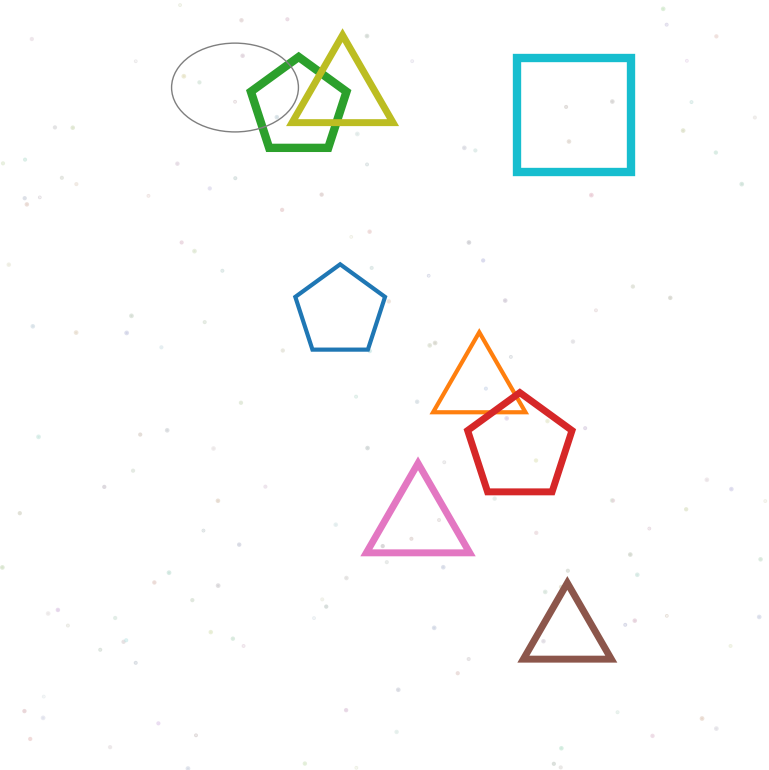[{"shape": "pentagon", "thickness": 1.5, "radius": 0.31, "center": [0.442, 0.595]}, {"shape": "triangle", "thickness": 1.5, "radius": 0.35, "center": [0.622, 0.499]}, {"shape": "pentagon", "thickness": 3, "radius": 0.33, "center": [0.388, 0.861]}, {"shape": "pentagon", "thickness": 2.5, "radius": 0.36, "center": [0.675, 0.419]}, {"shape": "triangle", "thickness": 2.5, "radius": 0.33, "center": [0.737, 0.177]}, {"shape": "triangle", "thickness": 2.5, "radius": 0.39, "center": [0.543, 0.321]}, {"shape": "oval", "thickness": 0.5, "radius": 0.41, "center": [0.305, 0.886]}, {"shape": "triangle", "thickness": 2.5, "radius": 0.38, "center": [0.445, 0.879]}, {"shape": "square", "thickness": 3, "radius": 0.37, "center": [0.746, 0.85]}]